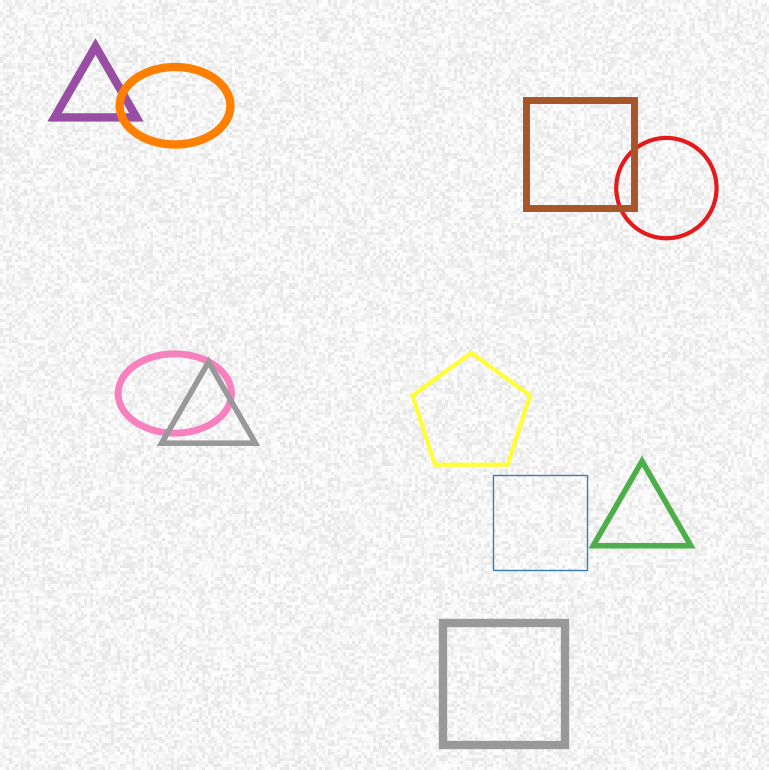[{"shape": "circle", "thickness": 1.5, "radius": 0.33, "center": [0.865, 0.756]}, {"shape": "square", "thickness": 0.5, "radius": 0.31, "center": [0.702, 0.321]}, {"shape": "triangle", "thickness": 2, "radius": 0.37, "center": [0.834, 0.328]}, {"shape": "triangle", "thickness": 3, "radius": 0.31, "center": [0.124, 0.878]}, {"shape": "oval", "thickness": 3, "radius": 0.36, "center": [0.227, 0.863]}, {"shape": "pentagon", "thickness": 1.5, "radius": 0.4, "center": [0.612, 0.461]}, {"shape": "square", "thickness": 2.5, "radius": 0.35, "center": [0.753, 0.8]}, {"shape": "oval", "thickness": 2.5, "radius": 0.37, "center": [0.227, 0.489]}, {"shape": "square", "thickness": 3, "radius": 0.4, "center": [0.654, 0.111]}, {"shape": "triangle", "thickness": 2, "radius": 0.35, "center": [0.271, 0.46]}]